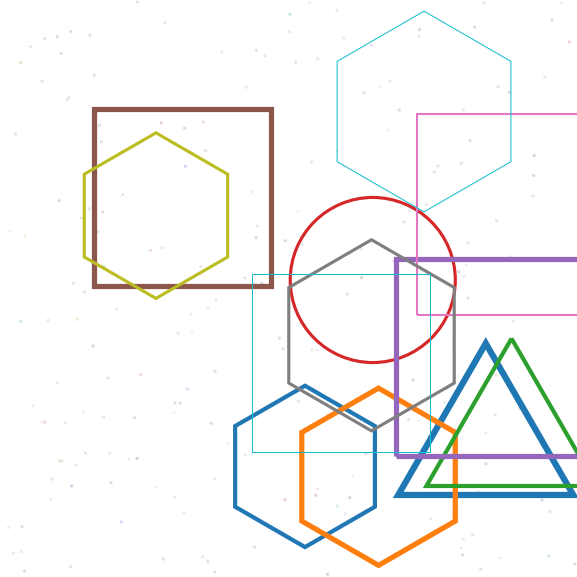[{"shape": "triangle", "thickness": 3, "radius": 0.88, "center": [0.841, 0.23]}, {"shape": "hexagon", "thickness": 2, "radius": 0.7, "center": [0.528, 0.191]}, {"shape": "hexagon", "thickness": 2.5, "radius": 0.77, "center": [0.655, 0.174]}, {"shape": "triangle", "thickness": 2, "radius": 0.85, "center": [0.886, 0.243]}, {"shape": "circle", "thickness": 1.5, "radius": 0.71, "center": [0.646, 0.514]}, {"shape": "square", "thickness": 2.5, "radius": 0.85, "center": [0.856, 0.38]}, {"shape": "square", "thickness": 2.5, "radius": 0.77, "center": [0.316, 0.658]}, {"shape": "square", "thickness": 1, "radius": 0.87, "center": [0.897, 0.628]}, {"shape": "hexagon", "thickness": 1.5, "radius": 0.83, "center": [0.643, 0.419]}, {"shape": "hexagon", "thickness": 1.5, "radius": 0.72, "center": [0.27, 0.626]}, {"shape": "hexagon", "thickness": 0.5, "radius": 0.87, "center": [0.734, 0.806]}, {"shape": "square", "thickness": 0.5, "radius": 0.77, "center": [0.591, 0.37]}]